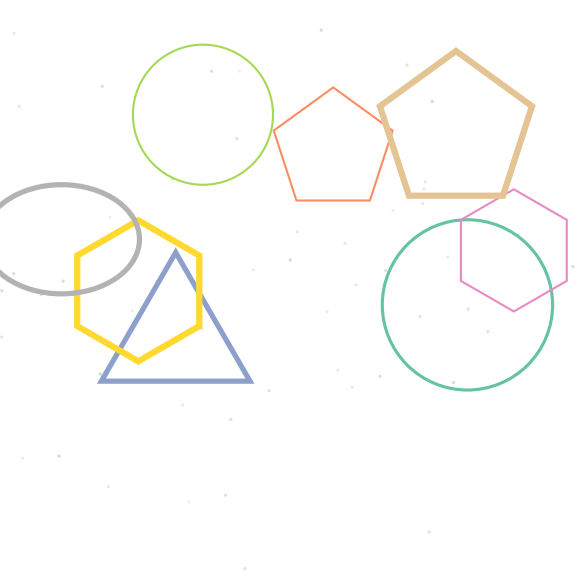[{"shape": "circle", "thickness": 1.5, "radius": 0.74, "center": [0.809, 0.471]}, {"shape": "pentagon", "thickness": 1, "radius": 0.54, "center": [0.577, 0.74]}, {"shape": "triangle", "thickness": 2.5, "radius": 0.74, "center": [0.304, 0.413]}, {"shape": "hexagon", "thickness": 1, "radius": 0.53, "center": [0.89, 0.566]}, {"shape": "circle", "thickness": 1, "radius": 0.61, "center": [0.351, 0.8]}, {"shape": "hexagon", "thickness": 3, "radius": 0.61, "center": [0.239, 0.496]}, {"shape": "pentagon", "thickness": 3, "radius": 0.69, "center": [0.79, 0.772]}, {"shape": "oval", "thickness": 2.5, "radius": 0.68, "center": [0.107, 0.585]}]